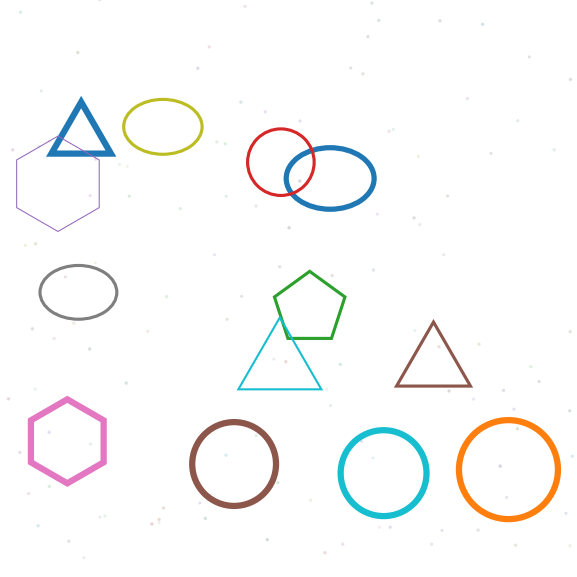[{"shape": "oval", "thickness": 2.5, "radius": 0.38, "center": [0.572, 0.69]}, {"shape": "triangle", "thickness": 3, "radius": 0.3, "center": [0.141, 0.763]}, {"shape": "circle", "thickness": 3, "radius": 0.43, "center": [0.88, 0.186]}, {"shape": "pentagon", "thickness": 1.5, "radius": 0.32, "center": [0.536, 0.465]}, {"shape": "circle", "thickness": 1.5, "radius": 0.29, "center": [0.486, 0.718]}, {"shape": "hexagon", "thickness": 0.5, "radius": 0.41, "center": [0.1, 0.681]}, {"shape": "triangle", "thickness": 1.5, "radius": 0.37, "center": [0.751, 0.368]}, {"shape": "circle", "thickness": 3, "radius": 0.36, "center": [0.405, 0.196]}, {"shape": "hexagon", "thickness": 3, "radius": 0.36, "center": [0.117, 0.235]}, {"shape": "oval", "thickness": 1.5, "radius": 0.33, "center": [0.136, 0.493]}, {"shape": "oval", "thickness": 1.5, "radius": 0.34, "center": [0.282, 0.78]}, {"shape": "triangle", "thickness": 1, "radius": 0.41, "center": [0.485, 0.366]}, {"shape": "circle", "thickness": 3, "radius": 0.37, "center": [0.664, 0.18]}]